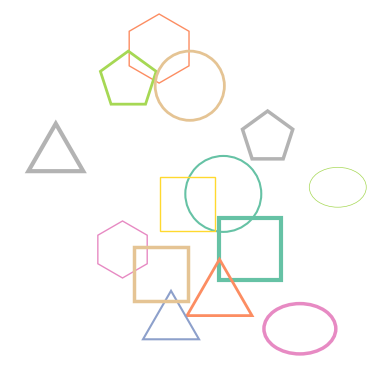[{"shape": "circle", "thickness": 1.5, "radius": 0.49, "center": [0.58, 0.496]}, {"shape": "square", "thickness": 3, "radius": 0.4, "center": [0.649, 0.353]}, {"shape": "triangle", "thickness": 2, "radius": 0.49, "center": [0.57, 0.229]}, {"shape": "hexagon", "thickness": 1, "radius": 0.45, "center": [0.413, 0.874]}, {"shape": "triangle", "thickness": 1.5, "radius": 0.42, "center": [0.444, 0.161]}, {"shape": "oval", "thickness": 2.5, "radius": 0.47, "center": [0.779, 0.146]}, {"shape": "hexagon", "thickness": 1, "radius": 0.37, "center": [0.318, 0.352]}, {"shape": "pentagon", "thickness": 2, "radius": 0.38, "center": [0.333, 0.791]}, {"shape": "oval", "thickness": 0.5, "radius": 0.37, "center": [0.877, 0.514]}, {"shape": "square", "thickness": 1, "radius": 0.35, "center": [0.487, 0.471]}, {"shape": "circle", "thickness": 2, "radius": 0.45, "center": [0.493, 0.777]}, {"shape": "square", "thickness": 2.5, "radius": 0.35, "center": [0.418, 0.289]}, {"shape": "triangle", "thickness": 3, "radius": 0.41, "center": [0.145, 0.597]}, {"shape": "pentagon", "thickness": 2.5, "radius": 0.34, "center": [0.695, 0.643]}]